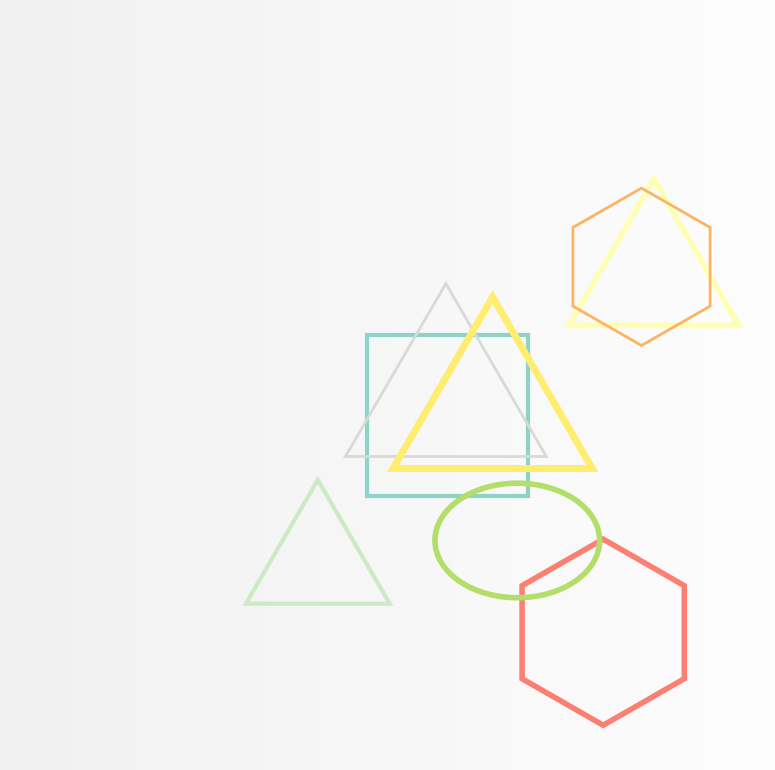[{"shape": "square", "thickness": 1.5, "radius": 0.52, "center": [0.577, 0.46]}, {"shape": "triangle", "thickness": 2, "radius": 0.63, "center": [0.844, 0.641]}, {"shape": "hexagon", "thickness": 2, "radius": 0.6, "center": [0.778, 0.179]}, {"shape": "hexagon", "thickness": 1, "radius": 0.51, "center": [0.828, 0.654]}, {"shape": "oval", "thickness": 2, "radius": 0.53, "center": [0.667, 0.298]}, {"shape": "triangle", "thickness": 1, "radius": 0.75, "center": [0.575, 0.482]}, {"shape": "triangle", "thickness": 1.5, "radius": 0.54, "center": [0.41, 0.27]}, {"shape": "triangle", "thickness": 2.5, "radius": 0.74, "center": [0.636, 0.466]}]